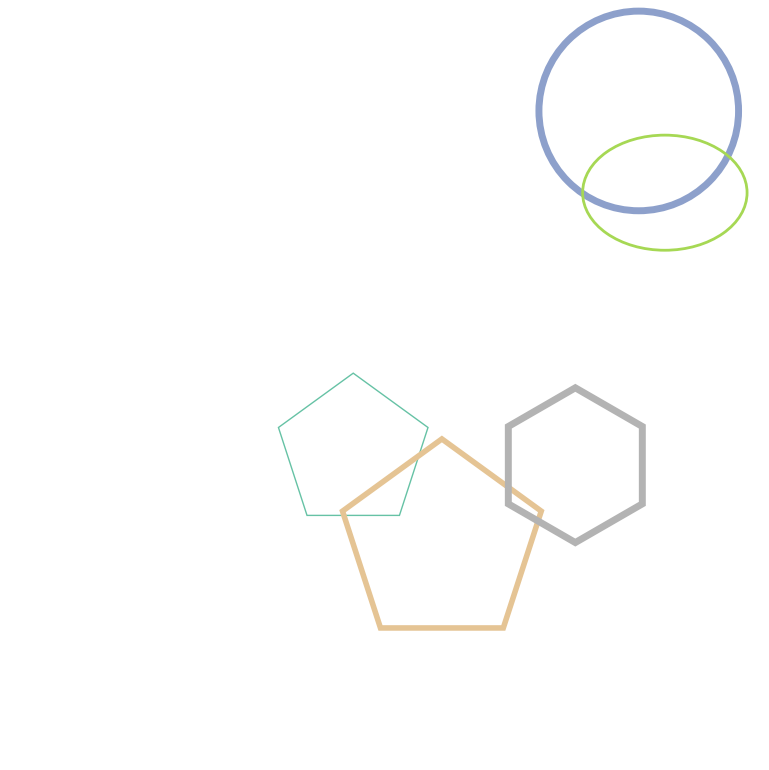[{"shape": "pentagon", "thickness": 0.5, "radius": 0.51, "center": [0.459, 0.413]}, {"shape": "circle", "thickness": 2.5, "radius": 0.65, "center": [0.83, 0.856]}, {"shape": "oval", "thickness": 1, "radius": 0.53, "center": [0.863, 0.75]}, {"shape": "pentagon", "thickness": 2, "radius": 0.68, "center": [0.574, 0.294]}, {"shape": "hexagon", "thickness": 2.5, "radius": 0.5, "center": [0.747, 0.396]}]